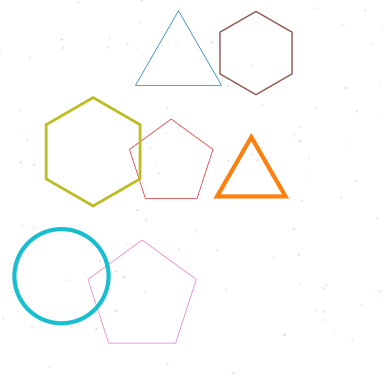[{"shape": "triangle", "thickness": 0.5, "radius": 0.65, "center": [0.464, 0.843]}, {"shape": "triangle", "thickness": 3, "radius": 0.51, "center": [0.653, 0.541]}, {"shape": "pentagon", "thickness": 0.5, "radius": 0.57, "center": [0.445, 0.577]}, {"shape": "hexagon", "thickness": 1, "radius": 0.54, "center": [0.665, 0.862]}, {"shape": "pentagon", "thickness": 0.5, "radius": 0.74, "center": [0.369, 0.228]}, {"shape": "hexagon", "thickness": 2, "radius": 0.7, "center": [0.242, 0.606]}, {"shape": "circle", "thickness": 3, "radius": 0.61, "center": [0.16, 0.283]}]